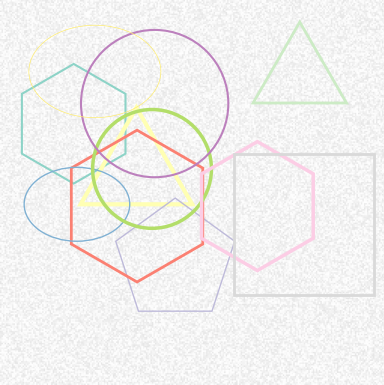[{"shape": "hexagon", "thickness": 1.5, "radius": 0.78, "center": [0.191, 0.679]}, {"shape": "triangle", "thickness": 3, "radius": 0.84, "center": [0.354, 0.553]}, {"shape": "pentagon", "thickness": 1, "radius": 0.81, "center": [0.455, 0.323]}, {"shape": "hexagon", "thickness": 2, "radius": 0.99, "center": [0.356, 0.465]}, {"shape": "oval", "thickness": 1, "radius": 0.69, "center": [0.2, 0.469]}, {"shape": "circle", "thickness": 2.5, "radius": 0.77, "center": [0.395, 0.561]}, {"shape": "hexagon", "thickness": 2.5, "radius": 0.84, "center": [0.669, 0.465]}, {"shape": "square", "thickness": 2, "radius": 0.91, "center": [0.79, 0.417]}, {"shape": "circle", "thickness": 1.5, "radius": 0.96, "center": [0.402, 0.731]}, {"shape": "triangle", "thickness": 2, "radius": 0.7, "center": [0.779, 0.803]}, {"shape": "oval", "thickness": 0.5, "radius": 0.86, "center": [0.246, 0.814]}]